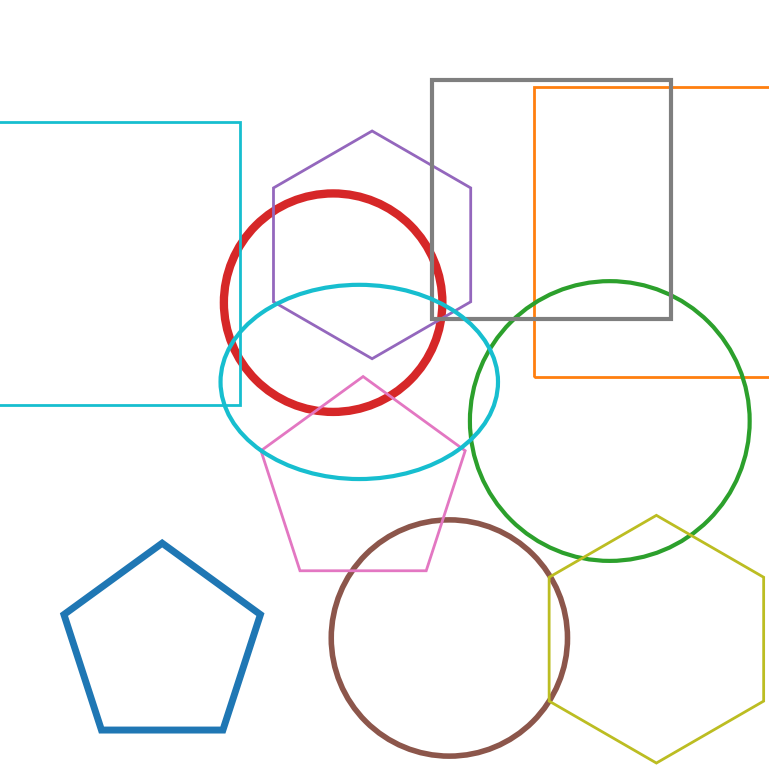[{"shape": "pentagon", "thickness": 2.5, "radius": 0.67, "center": [0.211, 0.16]}, {"shape": "square", "thickness": 1, "radius": 0.94, "center": [0.883, 0.699]}, {"shape": "circle", "thickness": 1.5, "radius": 0.91, "center": [0.792, 0.453]}, {"shape": "circle", "thickness": 3, "radius": 0.71, "center": [0.433, 0.607]}, {"shape": "hexagon", "thickness": 1, "radius": 0.74, "center": [0.483, 0.682]}, {"shape": "circle", "thickness": 2, "radius": 0.77, "center": [0.584, 0.171]}, {"shape": "pentagon", "thickness": 1, "radius": 0.7, "center": [0.472, 0.372]}, {"shape": "square", "thickness": 1.5, "radius": 0.78, "center": [0.716, 0.741]}, {"shape": "hexagon", "thickness": 1, "radius": 0.8, "center": [0.852, 0.17]}, {"shape": "square", "thickness": 1, "radius": 0.92, "center": [0.128, 0.657]}, {"shape": "oval", "thickness": 1.5, "radius": 0.9, "center": [0.467, 0.504]}]